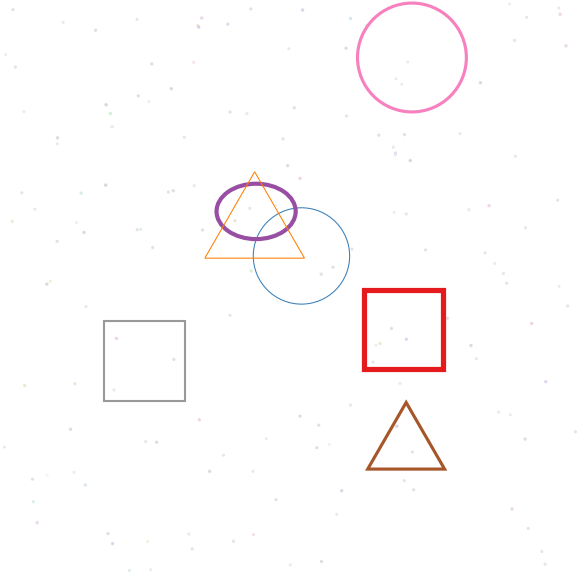[{"shape": "square", "thickness": 2.5, "radius": 0.34, "center": [0.699, 0.429]}, {"shape": "circle", "thickness": 0.5, "radius": 0.42, "center": [0.522, 0.556]}, {"shape": "oval", "thickness": 2, "radius": 0.34, "center": [0.443, 0.633]}, {"shape": "triangle", "thickness": 0.5, "radius": 0.5, "center": [0.441, 0.602]}, {"shape": "triangle", "thickness": 1.5, "radius": 0.38, "center": [0.703, 0.225]}, {"shape": "circle", "thickness": 1.5, "radius": 0.47, "center": [0.713, 0.9]}, {"shape": "square", "thickness": 1, "radius": 0.35, "center": [0.25, 0.374]}]